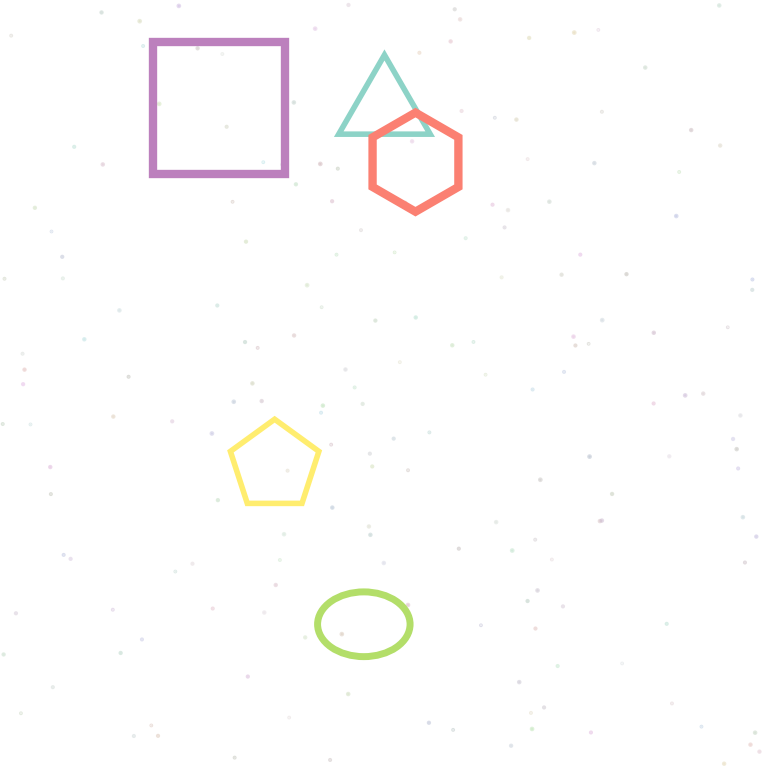[{"shape": "triangle", "thickness": 2, "radius": 0.34, "center": [0.499, 0.86]}, {"shape": "hexagon", "thickness": 3, "radius": 0.32, "center": [0.54, 0.789]}, {"shape": "oval", "thickness": 2.5, "radius": 0.3, "center": [0.473, 0.189]}, {"shape": "square", "thickness": 3, "radius": 0.43, "center": [0.284, 0.86]}, {"shape": "pentagon", "thickness": 2, "radius": 0.3, "center": [0.357, 0.395]}]